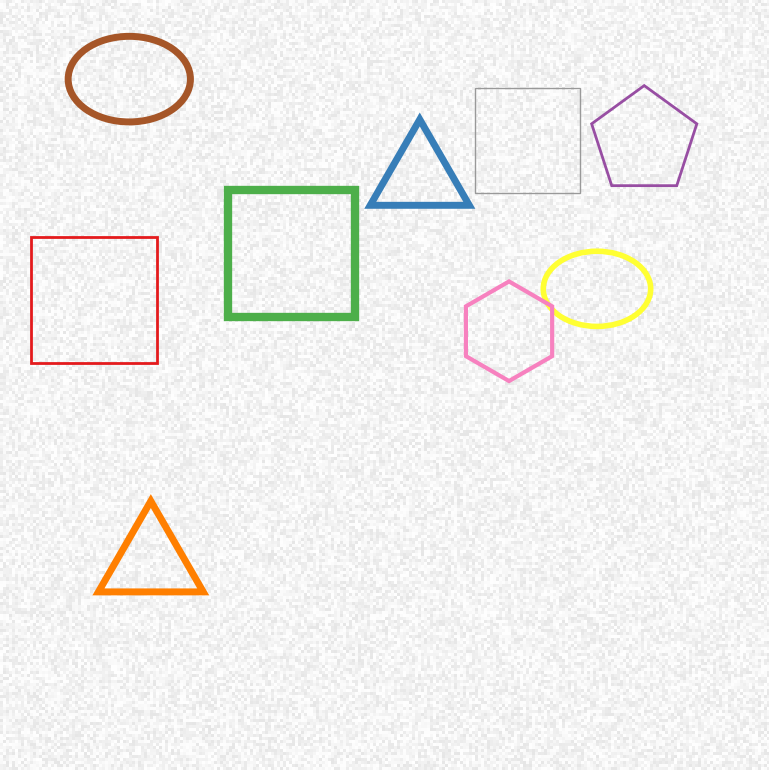[{"shape": "square", "thickness": 1, "radius": 0.41, "center": [0.122, 0.61]}, {"shape": "triangle", "thickness": 2.5, "radius": 0.37, "center": [0.545, 0.771]}, {"shape": "square", "thickness": 3, "radius": 0.41, "center": [0.379, 0.671]}, {"shape": "pentagon", "thickness": 1, "radius": 0.36, "center": [0.837, 0.817]}, {"shape": "triangle", "thickness": 2.5, "radius": 0.39, "center": [0.196, 0.271]}, {"shape": "oval", "thickness": 2, "radius": 0.35, "center": [0.775, 0.625]}, {"shape": "oval", "thickness": 2.5, "radius": 0.4, "center": [0.168, 0.897]}, {"shape": "hexagon", "thickness": 1.5, "radius": 0.32, "center": [0.661, 0.57]}, {"shape": "square", "thickness": 0.5, "radius": 0.34, "center": [0.685, 0.817]}]